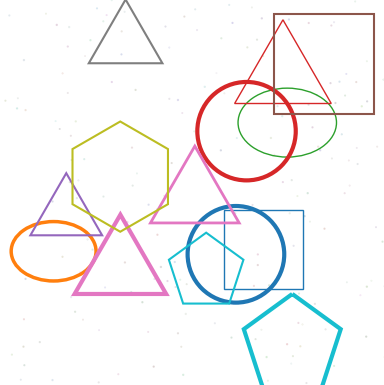[{"shape": "circle", "thickness": 3, "radius": 0.63, "center": [0.613, 0.339]}, {"shape": "square", "thickness": 1, "radius": 0.51, "center": [0.685, 0.352]}, {"shape": "oval", "thickness": 2.5, "radius": 0.55, "center": [0.139, 0.347]}, {"shape": "oval", "thickness": 1, "radius": 0.64, "center": [0.746, 0.682]}, {"shape": "triangle", "thickness": 1, "radius": 0.72, "center": [0.735, 0.804]}, {"shape": "circle", "thickness": 3, "radius": 0.64, "center": [0.64, 0.659]}, {"shape": "triangle", "thickness": 1.5, "radius": 0.54, "center": [0.172, 0.443]}, {"shape": "square", "thickness": 1.5, "radius": 0.65, "center": [0.842, 0.834]}, {"shape": "triangle", "thickness": 2, "radius": 0.67, "center": [0.506, 0.487]}, {"shape": "triangle", "thickness": 3, "radius": 0.69, "center": [0.313, 0.305]}, {"shape": "triangle", "thickness": 1.5, "radius": 0.55, "center": [0.326, 0.891]}, {"shape": "hexagon", "thickness": 1.5, "radius": 0.72, "center": [0.312, 0.541]}, {"shape": "pentagon", "thickness": 3, "radius": 0.66, "center": [0.759, 0.104]}, {"shape": "pentagon", "thickness": 1.5, "radius": 0.51, "center": [0.536, 0.294]}]